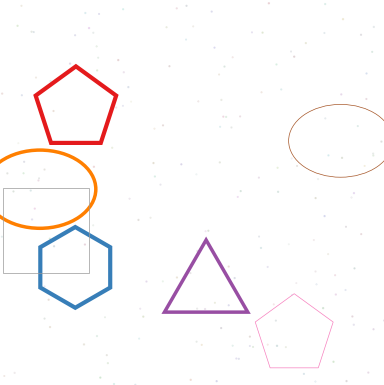[{"shape": "pentagon", "thickness": 3, "radius": 0.55, "center": [0.197, 0.718]}, {"shape": "hexagon", "thickness": 3, "radius": 0.52, "center": [0.195, 0.305]}, {"shape": "triangle", "thickness": 2.5, "radius": 0.62, "center": [0.535, 0.252]}, {"shape": "oval", "thickness": 2.5, "radius": 0.73, "center": [0.104, 0.509]}, {"shape": "oval", "thickness": 0.5, "radius": 0.68, "center": [0.885, 0.634]}, {"shape": "pentagon", "thickness": 0.5, "radius": 0.53, "center": [0.764, 0.131]}, {"shape": "square", "thickness": 0.5, "radius": 0.55, "center": [0.119, 0.401]}]